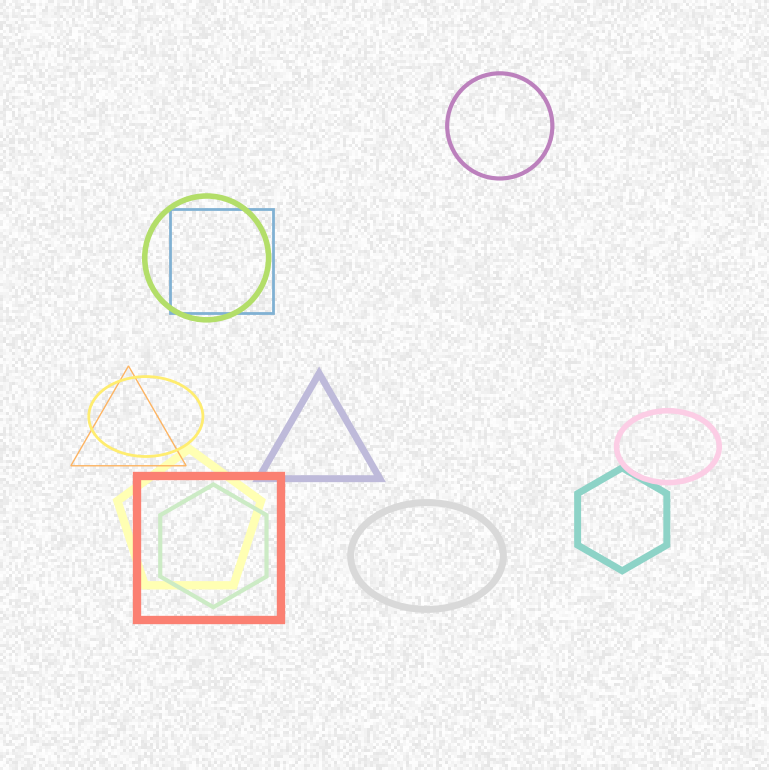[{"shape": "hexagon", "thickness": 2.5, "radius": 0.33, "center": [0.808, 0.326]}, {"shape": "pentagon", "thickness": 3, "radius": 0.49, "center": [0.246, 0.319]}, {"shape": "triangle", "thickness": 2.5, "radius": 0.46, "center": [0.414, 0.424]}, {"shape": "square", "thickness": 3, "radius": 0.47, "center": [0.272, 0.289]}, {"shape": "square", "thickness": 1, "radius": 0.34, "center": [0.288, 0.661]}, {"shape": "triangle", "thickness": 0.5, "radius": 0.43, "center": [0.167, 0.438]}, {"shape": "circle", "thickness": 2, "radius": 0.4, "center": [0.268, 0.665]}, {"shape": "oval", "thickness": 2, "radius": 0.33, "center": [0.867, 0.42]}, {"shape": "oval", "thickness": 2.5, "radius": 0.5, "center": [0.555, 0.278]}, {"shape": "circle", "thickness": 1.5, "radius": 0.34, "center": [0.649, 0.836]}, {"shape": "hexagon", "thickness": 1.5, "radius": 0.4, "center": [0.277, 0.291]}, {"shape": "oval", "thickness": 1, "radius": 0.37, "center": [0.189, 0.459]}]